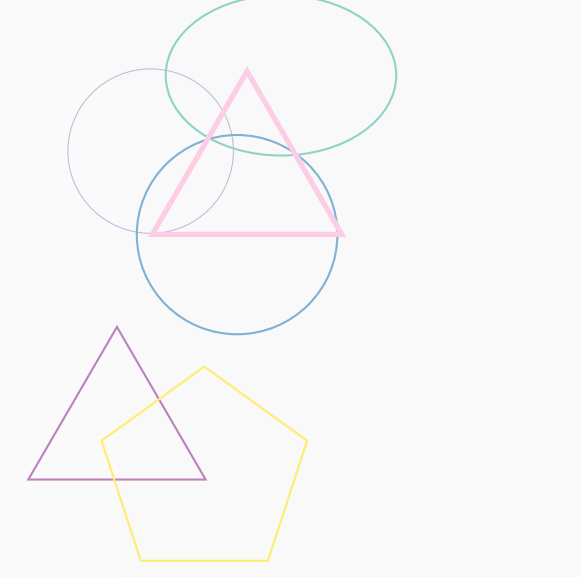[{"shape": "oval", "thickness": 1, "radius": 0.99, "center": [0.483, 0.869]}, {"shape": "circle", "thickness": 0.5, "radius": 0.71, "center": [0.259, 0.737]}, {"shape": "circle", "thickness": 1, "radius": 0.86, "center": [0.408, 0.593]}, {"shape": "triangle", "thickness": 2.5, "radius": 0.94, "center": [0.425, 0.687]}, {"shape": "triangle", "thickness": 1, "radius": 0.88, "center": [0.201, 0.257]}, {"shape": "pentagon", "thickness": 1, "radius": 0.93, "center": [0.352, 0.178]}]